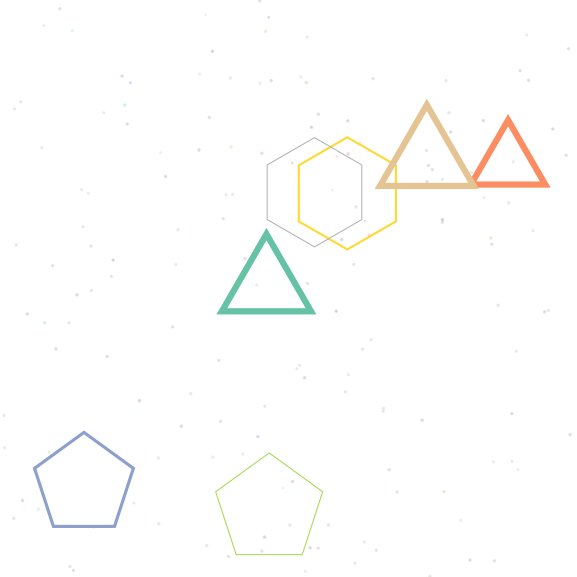[{"shape": "triangle", "thickness": 3, "radius": 0.45, "center": [0.461, 0.505]}, {"shape": "triangle", "thickness": 3, "radius": 0.37, "center": [0.88, 0.717]}, {"shape": "pentagon", "thickness": 1.5, "radius": 0.45, "center": [0.145, 0.16]}, {"shape": "pentagon", "thickness": 0.5, "radius": 0.49, "center": [0.466, 0.118]}, {"shape": "hexagon", "thickness": 1, "radius": 0.49, "center": [0.601, 0.664]}, {"shape": "triangle", "thickness": 3, "radius": 0.47, "center": [0.739, 0.724]}, {"shape": "hexagon", "thickness": 0.5, "radius": 0.47, "center": [0.545, 0.666]}]